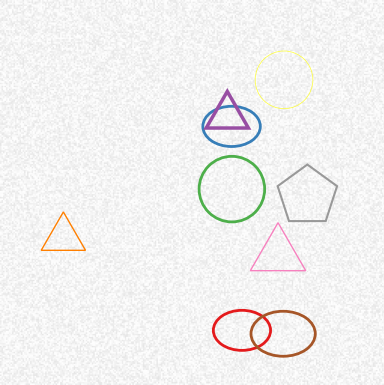[{"shape": "oval", "thickness": 2, "radius": 0.37, "center": [0.628, 0.142]}, {"shape": "oval", "thickness": 2, "radius": 0.37, "center": [0.602, 0.672]}, {"shape": "circle", "thickness": 2, "radius": 0.43, "center": [0.602, 0.509]}, {"shape": "triangle", "thickness": 2.5, "radius": 0.32, "center": [0.59, 0.699]}, {"shape": "triangle", "thickness": 1, "radius": 0.33, "center": [0.165, 0.383]}, {"shape": "circle", "thickness": 0.5, "radius": 0.37, "center": [0.738, 0.793]}, {"shape": "oval", "thickness": 2, "radius": 0.42, "center": [0.735, 0.133]}, {"shape": "triangle", "thickness": 1, "radius": 0.42, "center": [0.722, 0.338]}, {"shape": "pentagon", "thickness": 1.5, "radius": 0.41, "center": [0.798, 0.491]}]